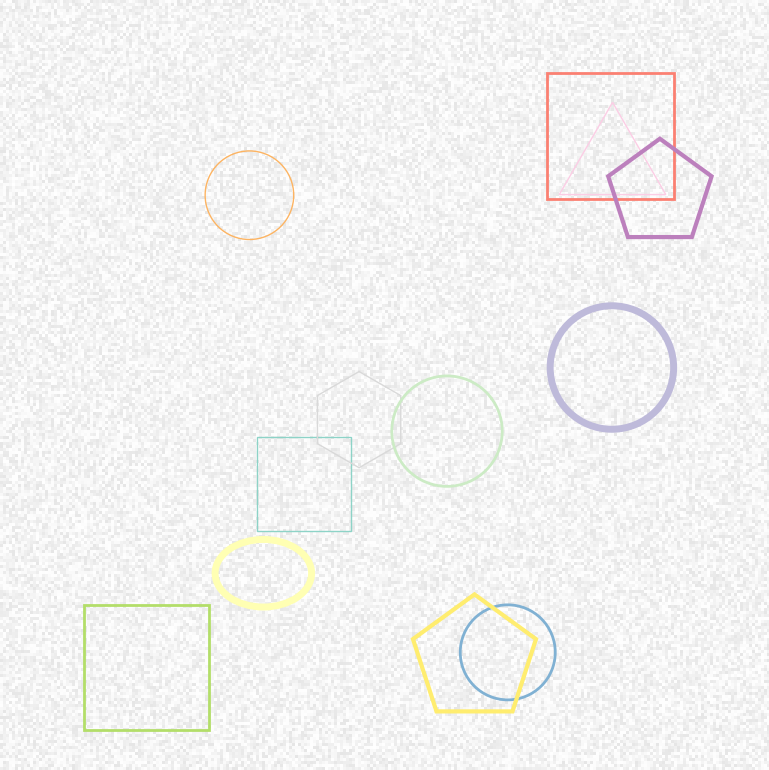[{"shape": "square", "thickness": 0.5, "radius": 0.31, "center": [0.395, 0.371]}, {"shape": "oval", "thickness": 2.5, "radius": 0.31, "center": [0.342, 0.256]}, {"shape": "circle", "thickness": 2.5, "radius": 0.4, "center": [0.795, 0.523]}, {"shape": "square", "thickness": 1, "radius": 0.41, "center": [0.793, 0.824]}, {"shape": "circle", "thickness": 1, "radius": 0.31, "center": [0.659, 0.153]}, {"shape": "circle", "thickness": 0.5, "radius": 0.29, "center": [0.324, 0.746]}, {"shape": "square", "thickness": 1, "radius": 0.41, "center": [0.191, 0.133]}, {"shape": "triangle", "thickness": 0.5, "radius": 0.4, "center": [0.796, 0.787]}, {"shape": "hexagon", "thickness": 0.5, "radius": 0.31, "center": [0.466, 0.455]}, {"shape": "pentagon", "thickness": 1.5, "radius": 0.35, "center": [0.857, 0.749]}, {"shape": "circle", "thickness": 1, "radius": 0.36, "center": [0.581, 0.44]}, {"shape": "pentagon", "thickness": 1.5, "radius": 0.42, "center": [0.616, 0.144]}]